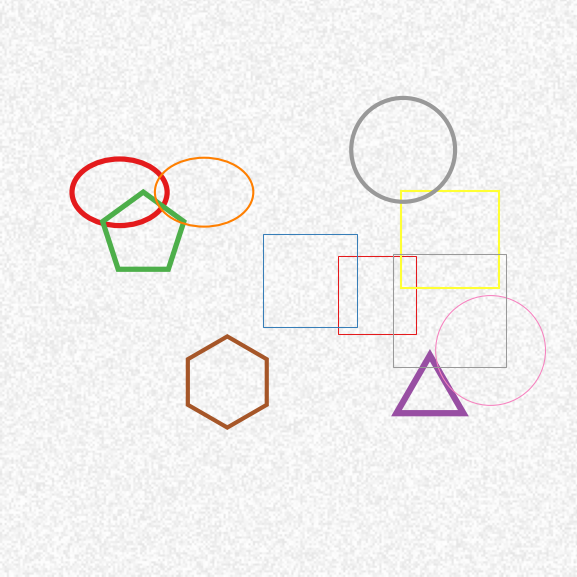[{"shape": "square", "thickness": 0.5, "radius": 0.34, "center": [0.652, 0.488]}, {"shape": "oval", "thickness": 2.5, "radius": 0.41, "center": [0.207, 0.666]}, {"shape": "square", "thickness": 0.5, "radius": 0.41, "center": [0.536, 0.513]}, {"shape": "pentagon", "thickness": 2.5, "radius": 0.37, "center": [0.248, 0.593]}, {"shape": "triangle", "thickness": 3, "radius": 0.33, "center": [0.744, 0.317]}, {"shape": "oval", "thickness": 1, "radius": 0.43, "center": [0.353, 0.666]}, {"shape": "square", "thickness": 1, "radius": 0.42, "center": [0.78, 0.584]}, {"shape": "hexagon", "thickness": 2, "radius": 0.39, "center": [0.394, 0.338]}, {"shape": "circle", "thickness": 0.5, "radius": 0.48, "center": [0.85, 0.392]}, {"shape": "circle", "thickness": 2, "radius": 0.45, "center": [0.698, 0.74]}, {"shape": "square", "thickness": 0.5, "radius": 0.49, "center": [0.779, 0.462]}]